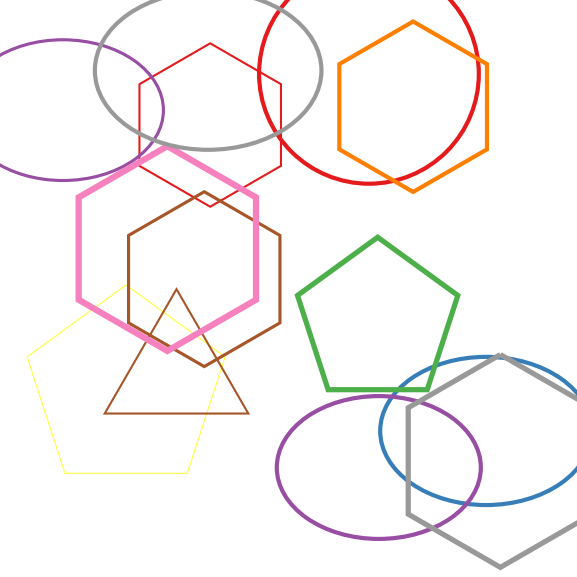[{"shape": "circle", "thickness": 2, "radius": 0.95, "center": [0.639, 0.871]}, {"shape": "hexagon", "thickness": 1, "radius": 0.71, "center": [0.364, 0.783]}, {"shape": "oval", "thickness": 2, "radius": 0.92, "center": [0.842, 0.253]}, {"shape": "pentagon", "thickness": 2.5, "radius": 0.73, "center": [0.654, 0.442]}, {"shape": "oval", "thickness": 1.5, "radius": 0.87, "center": [0.109, 0.808]}, {"shape": "oval", "thickness": 2, "radius": 0.88, "center": [0.656, 0.19]}, {"shape": "hexagon", "thickness": 2, "radius": 0.74, "center": [0.715, 0.814]}, {"shape": "pentagon", "thickness": 0.5, "radius": 0.9, "center": [0.218, 0.325]}, {"shape": "triangle", "thickness": 1, "radius": 0.72, "center": [0.306, 0.355]}, {"shape": "hexagon", "thickness": 1.5, "radius": 0.76, "center": [0.354, 0.516]}, {"shape": "hexagon", "thickness": 3, "radius": 0.89, "center": [0.29, 0.569]}, {"shape": "oval", "thickness": 2, "radius": 0.98, "center": [0.36, 0.877]}, {"shape": "hexagon", "thickness": 2.5, "radius": 0.92, "center": [0.866, 0.201]}]